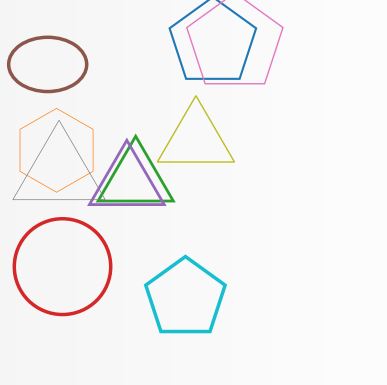[{"shape": "pentagon", "thickness": 1.5, "radius": 0.59, "center": [0.549, 0.89]}, {"shape": "hexagon", "thickness": 0.5, "radius": 0.54, "center": [0.146, 0.61]}, {"shape": "triangle", "thickness": 2, "radius": 0.56, "center": [0.35, 0.534]}, {"shape": "circle", "thickness": 2.5, "radius": 0.62, "center": [0.161, 0.307]}, {"shape": "triangle", "thickness": 2, "radius": 0.56, "center": [0.327, 0.524]}, {"shape": "oval", "thickness": 2.5, "radius": 0.5, "center": [0.123, 0.833]}, {"shape": "pentagon", "thickness": 1, "radius": 0.65, "center": [0.606, 0.888]}, {"shape": "triangle", "thickness": 0.5, "radius": 0.69, "center": [0.152, 0.55]}, {"shape": "triangle", "thickness": 1, "radius": 0.57, "center": [0.506, 0.637]}, {"shape": "pentagon", "thickness": 2.5, "radius": 0.54, "center": [0.479, 0.226]}]